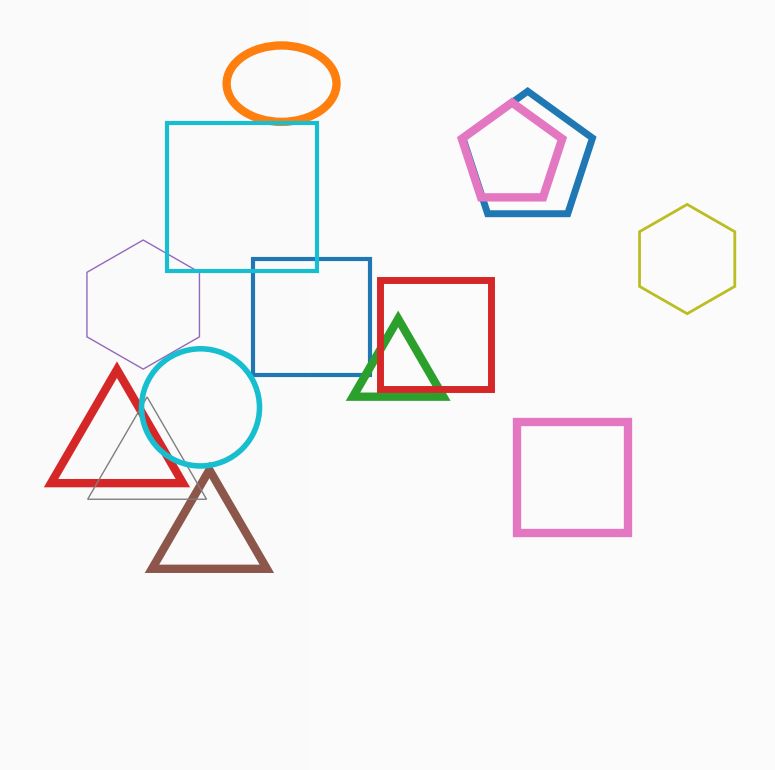[{"shape": "pentagon", "thickness": 2.5, "radius": 0.44, "center": [0.681, 0.794]}, {"shape": "square", "thickness": 1.5, "radius": 0.38, "center": [0.402, 0.588]}, {"shape": "oval", "thickness": 3, "radius": 0.35, "center": [0.363, 0.891]}, {"shape": "triangle", "thickness": 3, "radius": 0.34, "center": [0.514, 0.518]}, {"shape": "triangle", "thickness": 3, "radius": 0.49, "center": [0.151, 0.422]}, {"shape": "square", "thickness": 2.5, "radius": 0.36, "center": [0.562, 0.565]}, {"shape": "hexagon", "thickness": 0.5, "radius": 0.42, "center": [0.185, 0.604]}, {"shape": "triangle", "thickness": 3, "radius": 0.43, "center": [0.27, 0.304]}, {"shape": "square", "thickness": 3, "radius": 0.36, "center": [0.739, 0.38]}, {"shape": "pentagon", "thickness": 3, "radius": 0.34, "center": [0.661, 0.799]}, {"shape": "triangle", "thickness": 0.5, "radius": 0.44, "center": [0.19, 0.396]}, {"shape": "hexagon", "thickness": 1, "radius": 0.35, "center": [0.887, 0.664]}, {"shape": "square", "thickness": 1.5, "radius": 0.48, "center": [0.312, 0.744]}, {"shape": "circle", "thickness": 2, "radius": 0.38, "center": [0.259, 0.471]}]